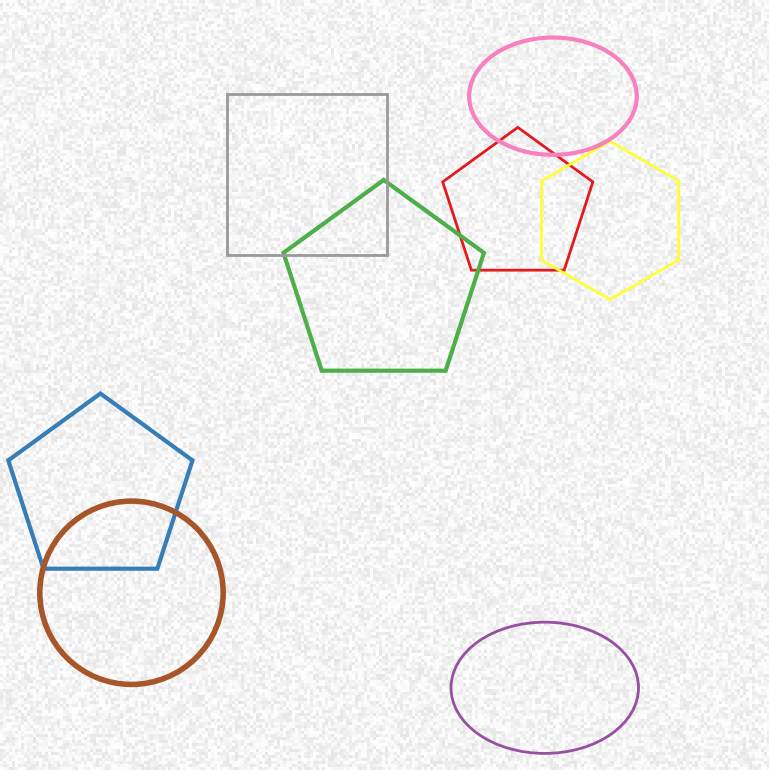[{"shape": "pentagon", "thickness": 1, "radius": 0.51, "center": [0.672, 0.732]}, {"shape": "pentagon", "thickness": 1.5, "radius": 0.63, "center": [0.13, 0.363]}, {"shape": "pentagon", "thickness": 1.5, "radius": 0.68, "center": [0.498, 0.629]}, {"shape": "oval", "thickness": 1, "radius": 0.61, "center": [0.707, 0.107]}, {"shape": "hexagon", "thickness": 1, "radius": 0.51, "center": [0.792, 0.714]}, {"shape": "circle", "thickness": 2, "radius": 0.6, "center": [0.171, 0.23]}, {"shape": "oval", "thickness": 1.5, "radius": 0.54, "center": [0.718, 0.875]}, {"shape": "square", "thickness": 1, "radius": 0.52, "center": [0.399, 0.773]}]